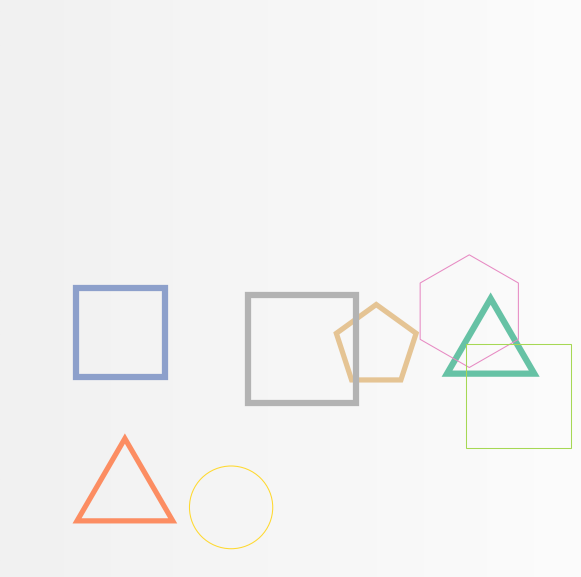[{"shape": "triangle", "thickness": 3, "radius": 0.43, "center": [0.844, 0.395]}, {"shape": "triangle", "thickness": 2.5, "radius": 0.47, "center": [0.215, 0.145]}, {"shape": "square", "thickness": 3, "radius": 0.38, "center": [0.208, 0.424]}, {"shape": "hexagon", "thickness": 0.5, "radius": 0.49, "center": [0.807, 0.46]}, {"shape": "square", "thickness": 0.5, "radius": 0.45, "center": [0.892, 0.314]}, {"shape": "circle", "thickness": 0.5, "radius": 0.36, "center": [0.398, 0.121]}, {"shape": "pentagon", "thickness": 2.5, "radius": 0.36, "center": [0.647, 0.4]}, {"shape": "square", "thickness": 3, "radius": 0.47, "center": [0.519, 0.394]}]